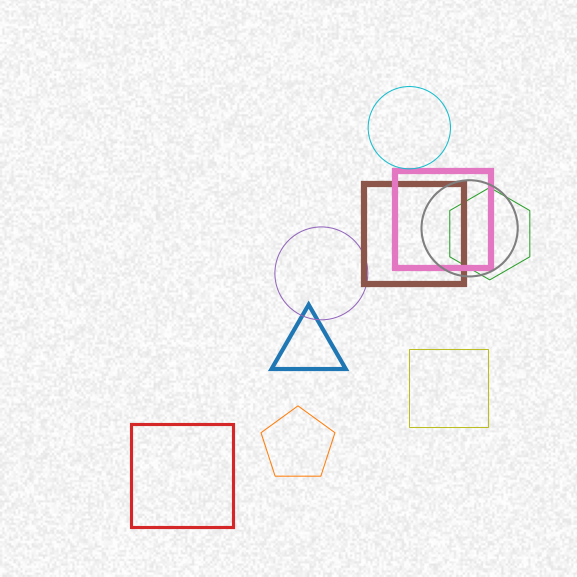[{"shape": "triangle", "thickness": 2, "radius": 0.37, "center": [0.534, 0.397]}, {"shape": "pentagon", "thickness": 0.5, "radius": 0.34, "center": [0.516, 0.229]}, {"shape": "hexagon", "thickness": 0.5, "radius": 0.4, "center": [0.848, 0.594]}, {"shape": "square", "thickness": 1.5, "radius": 0.44, "center": [0.315, 0.176]}, {"shape": "circle", "thickness": 0.5, "radius": 0.4, "center": [0.556, 0.526]}, {"shape": "square", "thickness": 3, "radius": 0.43, "center": [0.717, 0.594]}, {"shape": "square", "thickness": 3, "radius": 0.42, "center": [0.767, 0.619]}, {"shape": "circle", "thickness": 1, "radius": 0.42, "center": [0.813, 0.604]}, {"shape": "square", "thickness": 0.5, "radius": 0.34, "center": [0.777, 0.327]}, {"shape": "circle", "thickness": 0.5, "radius": 0.36, "center": [0.709, 0.778]}]